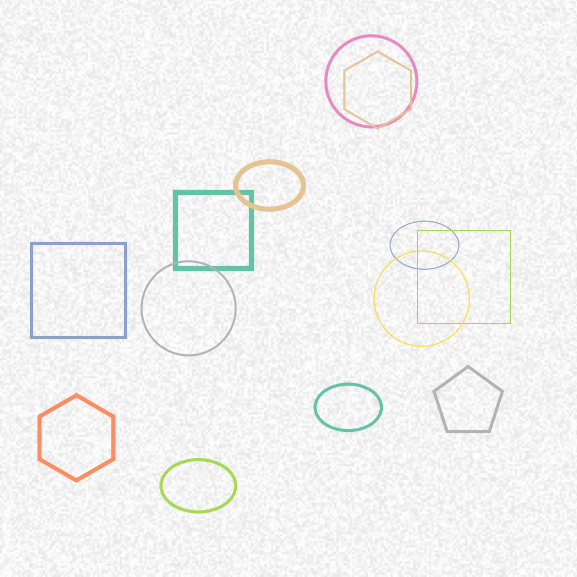[{"shape": "square", "thickness": 2.5, "radius": 0.33, "center": [0.369, 0.601]}, {"shape": "oval", "thickness": 1.5, "radius": 0.29, "center": [0.603, 0.294]}, {"shape": "hexagon", "thickness": 2, "radius": 0.37, "center": [0.132, 0.241]}, {"shape": "square", "thickness": 1.5, "radius": 0.41, "center": [0.135, 0.497]}, {"shape": "oval", "thickness": 0.5, "radius": 0.3, "center": [0.735, 0.574]}, {"shape": "circle", "thickness": 1.5, "radius": 0.39, "center": [0.643, 0.858]}, {"shape": "square", "thickness": 0.5, "radius": 0.4, "center": [0.803, 0.52]}, {"shape": "oval", "thickness": 1.5, "radius": 0.32, "center": [0.344, 0.158]}, {"shape": "circle", "thickness": 0.5, "radius": 0.41, "center": [0.73, 0.482]}, {"shape": "hexagon", "thickness": 1, "radius": 0.33, "center": [0.654, 0.843]}, {"shape": "oval", "thickness": 2.5, "radius": 0.29, "center": [0.467, 0.678]}, {"shape": "pentagon", "thickness": 1.5, "radius": 0.31, "center": [0.811, 0.302]}, {"shape": "circle", "thickness": 1, "radius": 0.41, "center": [0.327, 0.465]}]